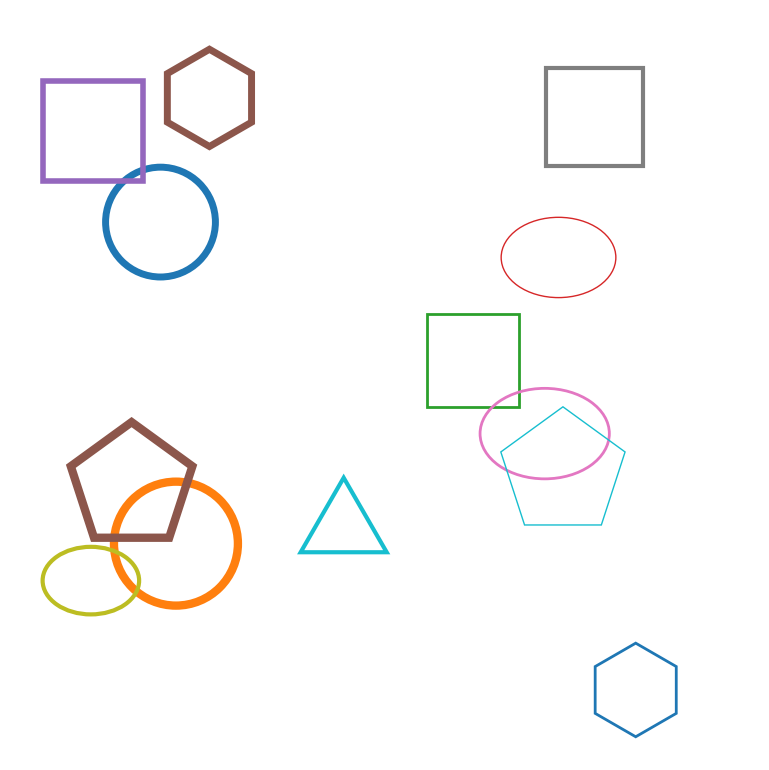[{"shape": "hexagon", "thickness": 1, "radius": 0.3, "center": [0.826, 0.104]}, {"shape": "circle", "thickness": 2.5, "radius": 0.36, "center": [0.208, 0.712]}, {"shape": "circle", "thickness": 3, "radius": 0.4, "center": [0.229, 0.294]}, {"shape": "square", "thickness": 1, "radius": 0.3, "center": [0.614, 0.532]}, {"shape": "oval", "thickness": 0.5, "radius": 0.37, "center": [0.725, 0.666]}, {"shape": "square", "thickness": 2, "radius": 0.33, "center": [0.12, 0.83]}, {"shape": "hexagon", "thickness": 2.5, "radius": 0.32, "center": [0.272, 0.873]}, {"shape": "pentagon", "thickness": 3, "radius": 0.42, "center": [0.171, 0.369]}, {"shape": "oval", "thickness": 1, "radius": 0.42, "center": [0.707, 0.437]}, {"shape": "square", "thickness": 1.5, "radius": 0.32, "center": [0.772, 0.848]}, {"shape": "oval", "thickness": 1.5, "radius": 0.31, "center": [0.118, 0.246]}, {"shape": "triangle", "thickness": 1.5, "radius": 0.32, "center": [0.446, 0.315]}, {"shape": "pentagon", "thickness": 0.5, "radius": 0.42, "center": [0.731, 0.387]}]